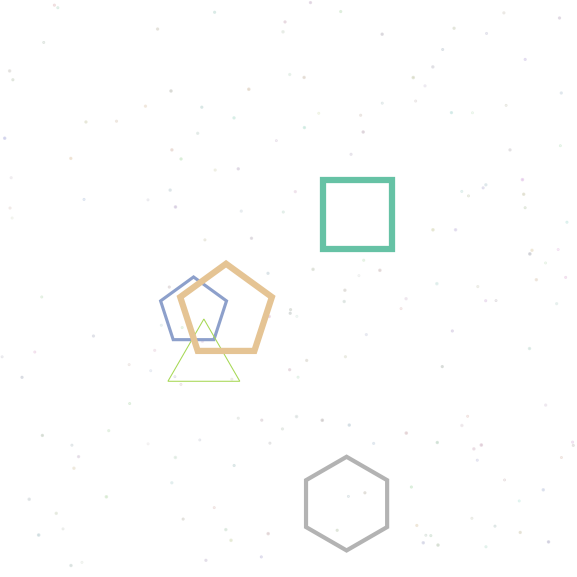[{"shape": "square", "thickness": 3, "radius": 0.3, "center": [0.619, 0.628]}, {"shape": "pentagon", "thickness": 1.5, "radius": 0.3, "center": [0.335, 0.46]}, {"shape": "triangle", "thickness": 0.5, "radius": 0.36, "center": [0.353, 0.375]}, {"shape": "pentagon", "thickness": 3, "radius": 0.42, "center": [0.391, 0.459]}, {"shape": "hexagon", "thickness": 2, "radius": 0.41, "center": [0.6, 0.127]}]